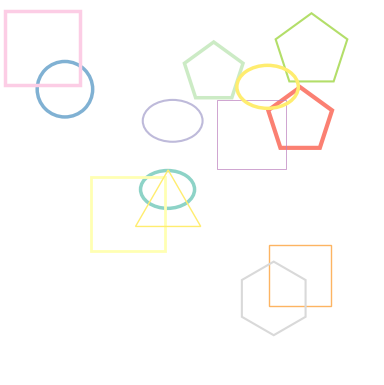[{"shape": "oval", "thickness": 2.5, "radius": 0.35, "center": [0.435, 0.508]}, {"shape": "square", "thickness": 2, "radius": 0.48, "center": [0.332, 0.444]}, {"shape": "oval", "thickness": 1.5, "radius": 0.39, "center": [0.448, 0.686]}, {"shape": "pentagon", "thickness": 3, "radius": 0.44, "center": [0.78, 0.686]}, {"shape": "circle", "thickness": 2.5, "radius": 0.36, "center": [0.169, 0.768]}, {"shape": "square", "thickness": 1, "radius": 0.4, "center": [0.779, 0.285]}, {"shape": "pentagon", "thickness": 1.5, "radius": 0.49, "center": [0.809, 0.868]}, {"shape": "square", "thickness": 2.5, "radius": 0.48, "center": [0.11, 0.875]}, {"shape": "hexagon", "thickness": 1.5, "radius": 0.48, "center": [0.711, 0.225]}, {"shape": "square", "thickness": 0.5, "radius": 0.45, "center": [0.654, 0.651]}, {"shape": "pentagon", "thickness": 2.5, "radius": 0.4, "center": [0.555, 0.811]}, {"shape": "oval", "thickness": 2.5, "radius": 0.4, "center": [0.695, 0.774]}, {"shape": "triangle", "thickness": 1, "radius": 0.49, "center": [0.437, 0.461]}]